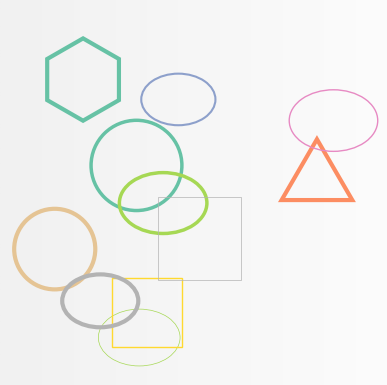[{"shape": "circle", "thickness": 2.5, "radius": 0.59, "center": [0.352, 0.57]}, {"shape": "hexagon", "thickness": 3, "radius": 0.53, "center": [0.214, 0.793]}, {"shape": "triangle", "thickness": 3, "radius": 0.53, "center": [0.818, 0.533]}, {"shape": "oval", "thickness": 1.5, "radius": 0.48, "center": [0.46, 0.742]}, {"shape": "oval", "thickness": 1, "radius": 0.57, "center": [0.861, 0.687]}, {"shape": "oval", "thickness": 0.5, "radius": 0.53, "center": [0.359, 0.123]}, {"shape": "oval", "thickness": 2.5, "radius": 0.56, "center": [0.421, 0.473]}, {"shape": "square", "thickness": 1, "radius": 0.45, "center": [0.38, 0.189]}, {"shape": "circle", "thickness": 3, "radius": 0.52, "center": [0.141, 0.353]}, {"shape": "oval", "thickness": 3, "radius": 0.49, "center": [0.259, 0.219]}, {"shape": "square", "thickness": 0.5, "radius": 0.54, "center": [0.516, 0.381]}]